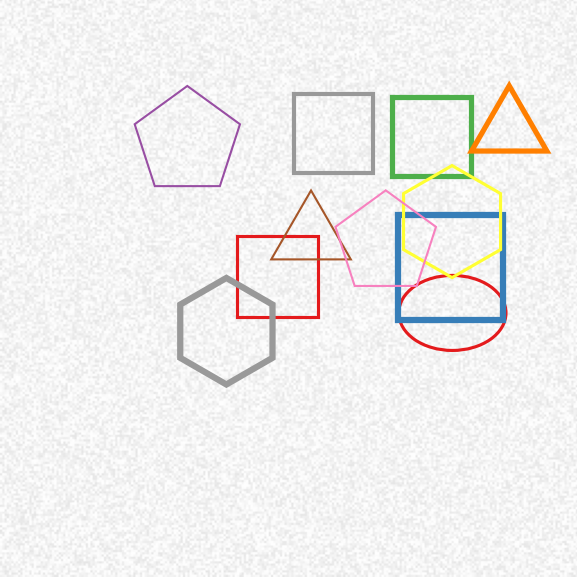[{"shape": "oval", "thickness": 1.5, "radius": 0.46, "center": [0.783, 0.457]}, {"shape": "square", "thickness": 1.5, "radius": 0.35, "center": [0.48, 0.52]}, {"shape": "square", "thickness": 3, "radius": 0.46, "center": [0.78, 0.536]}, {"shape": "square", "thickness": 2.5, "radius": 0.34, "center": [0.747, 0.763]}, {"shape": "pentagon", "thickness": 1, "radius": 0.48, "center": [0.324, 0.754]}, {"shape": "triangle", "thickness": 2.5, "radius": 0.38, "center": [0.882, 0.775]}, {"shape": "hexagon", "thickness": 1.5, "radius": 0.49, "center": [0.783, 0.615]}, {"shape": "triangle", "thickness": 1, "radius": 0.4, "center": [0.539, 0.59]}, {"shape": "pentagon", "thickness": 1, "radius": 0.46, "center": [0.668, 0.578]}, {"shape": "square", "thickness": 2, "radius": 0.34, "center": [0.578, 0.767]}, {"shape": "hexagon", "thickness": 3, "radius": 0.46, "center": [0.392, 0.426]}]